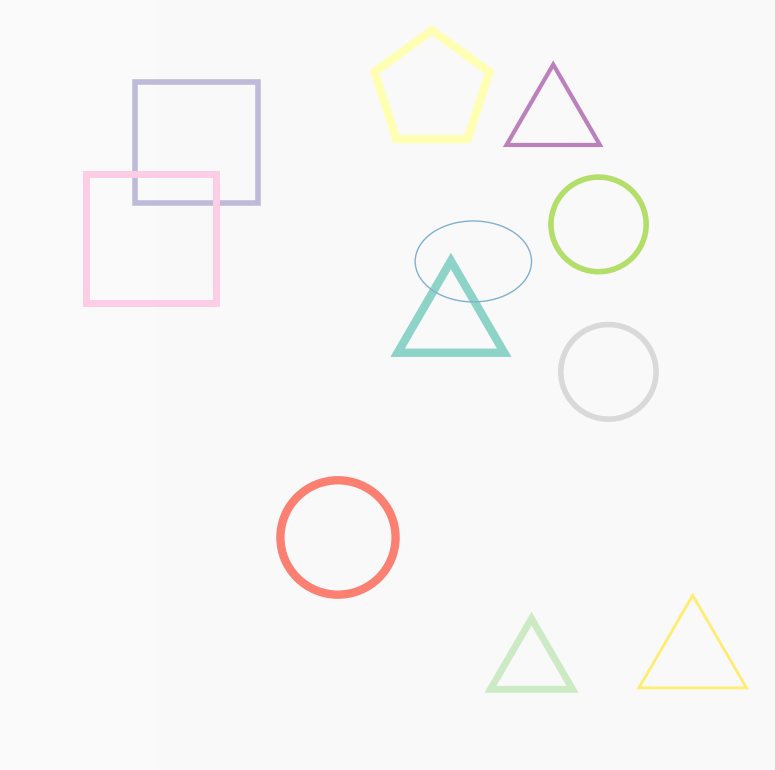[{"shape": "triangle", "thickness": 3, "radius": 0.4, "center": [0.582, 0.582]}, {"shape": "pentagon", "thickness": 3, "radius": 0.39, "center": [0.557, 0.883]}, {"shape": "square", "thickness": 2, "radius": 0.39, "center": [0.253, 0.815]}, {"shape": "circle", "thickness": 3, "radius": 0.37, "center": [0.436, 0.302]}, {"shape": "oval", "thickness": 0.5, "radius": 0.38, "center": [0.611, 0.66]}, {"shape": "circle", "thickness": 2, "radius": 0.31, "center": [0.772, 0.709]}, {"shape": "square", "thickness": 2.5, "radius": 0.42, "center": [0.195, 0.69]}, {"shape": "circle", "thickness": 2, "radius": 0.31, "center": [0.785, 0.517]}, {"shape": "triangle", "thickness": 1.5, "radius": 0.35, "center": [0.714, 0.847]}, {"shape": "triangle", "thickness": 2.5, "radius": 0.31, "center": [0.686, 0.135]}, {"shape": "triangle", "thickness": 1, "radius": 0.4, "center": [0.894, 0.147]}]